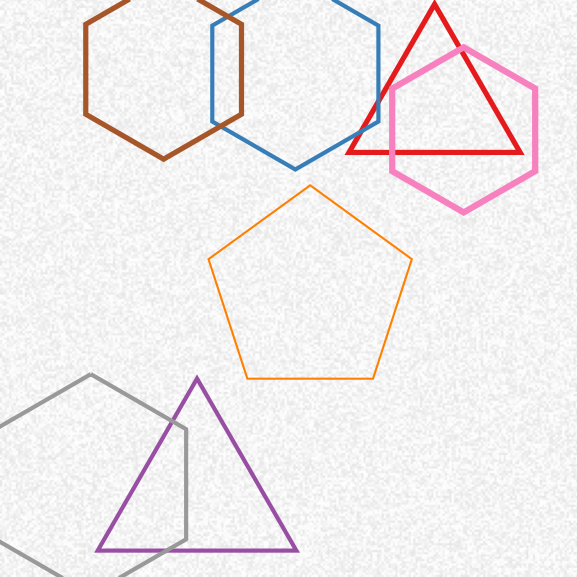[{"shape": "triangle", "thickness": 2.5, "radius": 0.86, "center": [0.753, 0.821]}, {"shape": "hexagon", "thickness": 2, "radius": 0.83, "center": [0.511, 0.872]}, {"shape": "triangle", "thickness": 2, "radius": 0.99, "center": [0.341, 0.145]}, {"shape": "pentagon", "thickness": 1, "radius": 0.93, "center": [0.537, 0.493]}, {"shape": "hexagon", "thickness": 2.5, "radius": 0.78, "center": [0.283, 0.879]}, {"shape": "hexagon", "thickness": 3, "radius": 0.71, "center": [0.803, 0.774]}, {"shape": "hexagon", "thickness": 2, "radius": 0.95, "center": [0.157, 0.161]}]